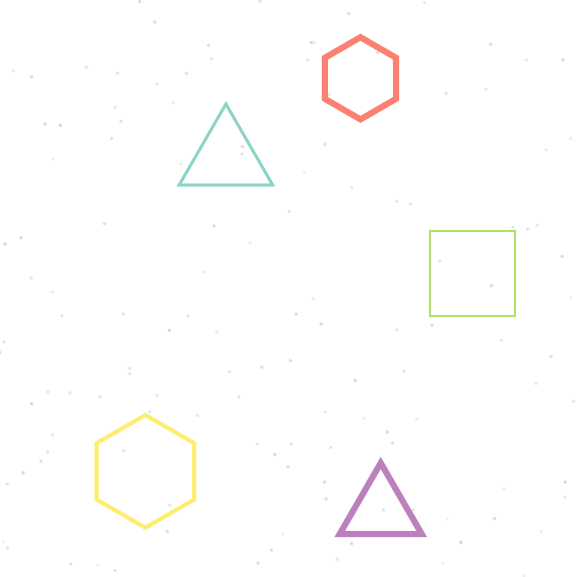[{"shape": "triangle", "thickness": 1.5, "radius": 0.47, "center": [0.391, 0.726]}, {"shape": "hexagon", "thickness": 3, "radius": 0.36, "center": [0.624, 0.864]}, {"shape": "square", "thickness": 1, "radius": 0.37, "center": [0.818, 0.525]}, {"shape": "triangle", "thickness": 3, "radius": 0.41, "center": [0.659, 0.115]}, {"shape": "hexagon", "thickness": 2, "radius": 0.49, "center": [0.252, 0.183]}]